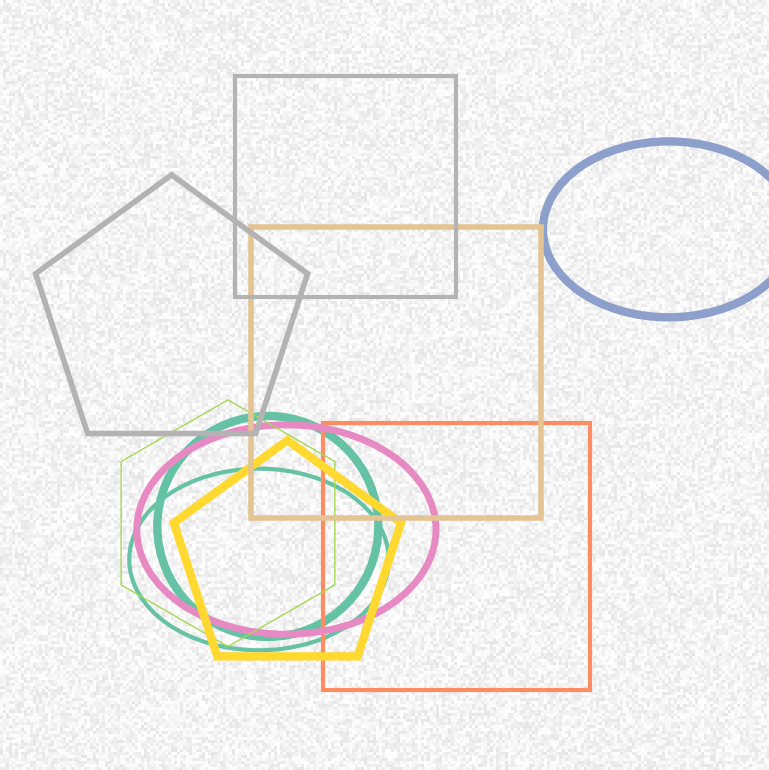[{"shape": "circle", "thickness": 3, "radius": 0.72, "center": [0.348, 0.316]}, {"shape": "oval", "thickness": 1.5, "radius": 0.84, "center": [0.336, 0.273]}, {"shape": "square", "thickness": 1.5, "radius": 0.87, "center": [0.593, 0.277]}, {"shape": "oval", "thickness": 3, "radius": 0.82, "center": [0.868, 0.702]}, {"shape": "oval", "thickness": 2.5, "radius": 0.97, "center": [0.372, 0.312]}, {"shape": "hexagon", "thickness": 0.5, "radius": 0.8, "center": [0.296, 0.32]}, {"shape": "pentagon", "thickness": 3, "radius": 0.78, "center": [0.373, 0.273]}, {"shape": "square", "thickness": 2, "radius": 0.94, "center": [0.514, 0.516]}, {"shape": "square", "thickness": 1.5, "radius": 0.72, "center": [0.449, 0.758]}, {"shape": "pentagon", "thickness": 2, "radius": 0.93, "center": [0.223, 0.587]}]